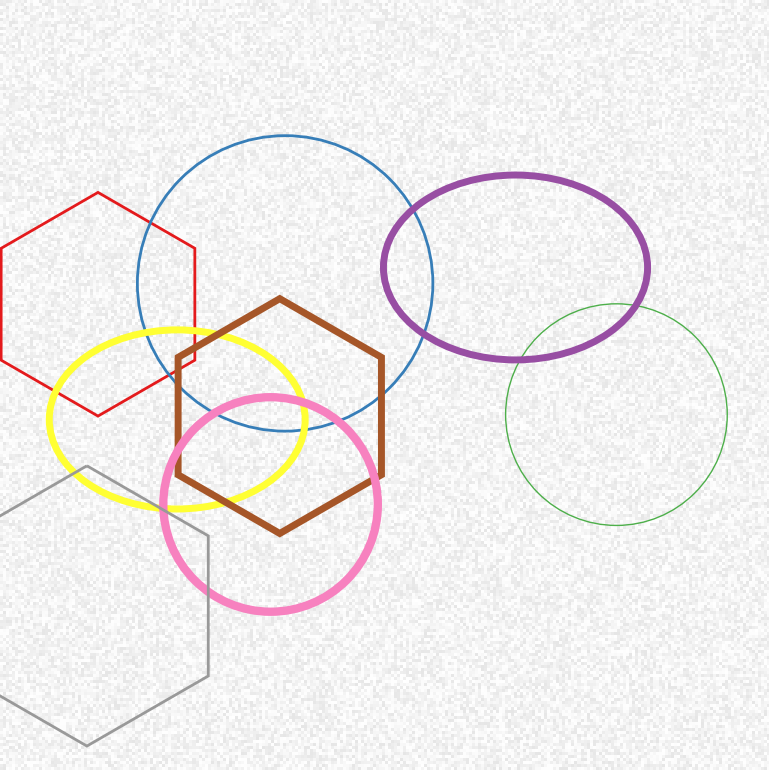[{"shape": "hexagon", "thickness": 1, "radius": 0.73, "center": [0.127, 0.605]}, {"shape": "circle", "thickness": 1, "radius": 0.96, "center": [0.37, 0.632]}, {"shape": "circle", "thickness": 0.5, "radius": 0.72, "center": [0.801, 0.462]}, {"shape": "oval", "thickness": 2.5, "radius": 0.86, "center": [0.67, 0.653]}, {"shape": "oval", "thickness": 2.5, "radius": 0.83, "center": [0.23, 0.455]}, {"shape": "hexagon", "thickness": 2.5, "radius": 0.76, "center": [0.363, 0.46]}, {"shape": "circle", "thickness": 3, "radius": 0.7, "center": [0.351, 0.345]}, {"shape": "hexagon", "thickness": 1, "radius": 0.91, "center": [0.113, 0.213]}]